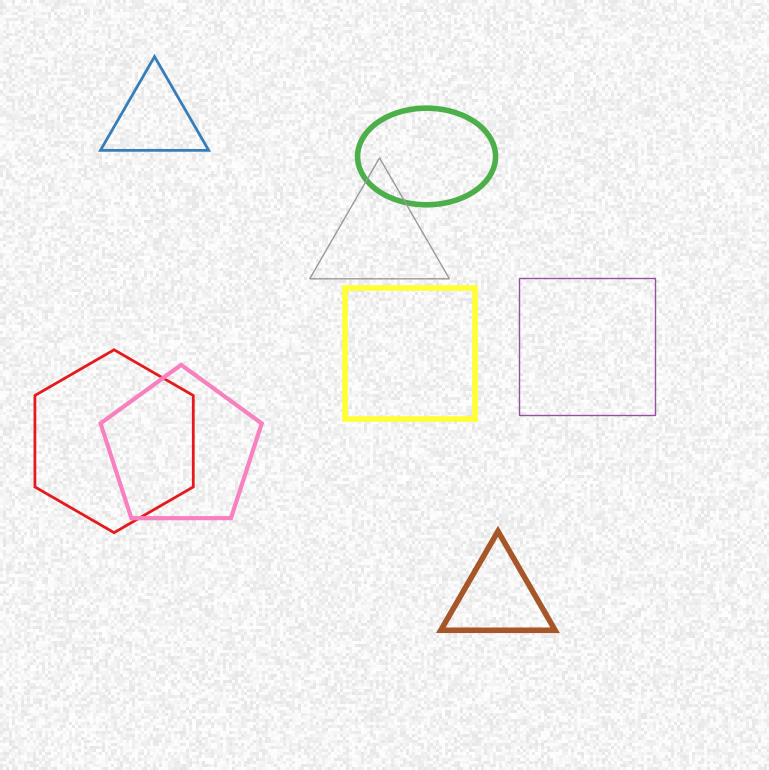[{"shape": "hexagon", "thickness": 1, "radius": 0.59, "center": [0.148, 0.427]}, {"shape": "triangle", "thickness": 1, "radius": 0.41, "center": [0.201, 0.845]}, {"shape": "oval", "thickness": 2, "radius": 0.45, "center": [0.554, 0.797]}, {"shape": "square", "thickness": 0.5, "radius": 0.44, "center": [0.762, 0.55]}, {"shape": "square", "thickness": 2, "radius": 0.42, "center": [0.532, 0.541]}, {"shape": "triangle", "thickness": 2, "radius": 0.43, "center": [0.647, 0.224]}, {"shape": "pentagon", "thickness": 1.5, "radius": 0.55, "center": [0.235, 0.416]}, {"shape": "triangle", "thickness": 0.5, "radius": 0.52, "center": [0.493, 0.69]}]